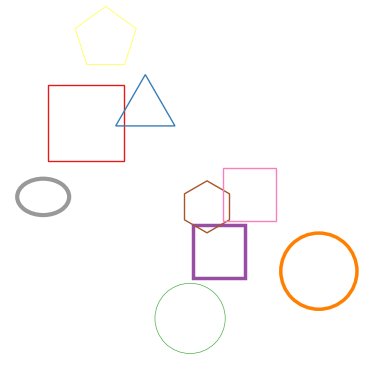[{"shape": "square", "thickness": 1, "radius": 0.49, "center": [0.224, 0.68]}, {"shape": "triangle", "thickness": 1, "radius": 0.44, "center": [0.377, 0.717]}, {"shape": "circle", "thickness": 0.5, "radius": 0.46, "center": [0.494, 0.173]}, {"shape": "square", "thickness": 2.5, "radius": 0.34, "center": [0.569, 0.346]}, {"shape": "circle", "thickness": 2.5, "radius": 0.49, "center": [0.828, 0.296]}, {"shape": "pentagon", "thickness": 0.5, "radius": 0.42, "center": [0.275, 0.9]}, {"shape": "hexagon", "thickness": 1, "radius": 0.34, "center": [0.538, 0.463]}, {"shape": "square", "thickness": 1, "radius": 0.34, "center": [0.648, 0.496]}, {"shape": "oval", "thickness": 3, "radius": 0.34, "center": [0.112, 0.489]}]